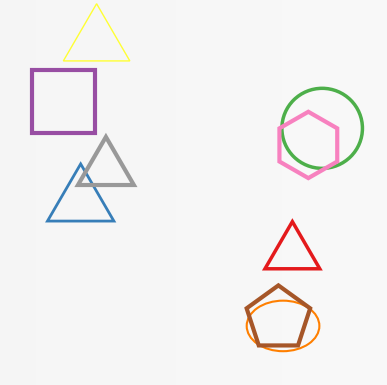[{"shape": "triangle", "thickness": 2.5, "radius": 0.41, "center": [0.755, 0.343]}, {"shape": "triangle", "thickness": 2, "radius": 0.49, "center": [0.208, 0.475]}, {"shape": "circle", "thickness": 2.5, "radius": 0.52, "center": [0.831, 0.667]}, {"shape": "square", "thickness": 3, "radius": 0.41, "center": [0.164, 0.736]}, {"shape": "oval", "thickness": 1.5, "radius": 0.47, "center": [0.73, 0.153]}, {"shape": "triangle", "thickness": 1, "radius": 0.5, "center": [0.249, 0.891]}, {"shape": "pentagon", "thickness": 3, "radius": 0.43, "center": [0.718, 0.172]}, {"shape": "hexagon", "thickness": 3, "radius": 0.43, "center": [0.796, 0.624]}, {"shape": "triangle", "thickness": 3, "radius": 0.42, "center": [0.273, 0.561]}]